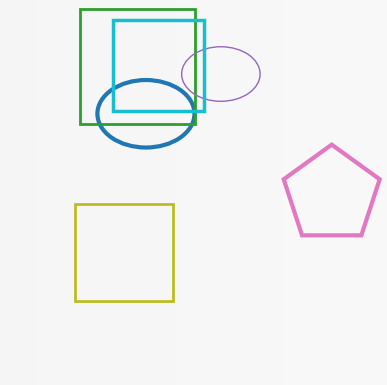[{"shape": "oval", "thickness": 3, "radius": 0.63, "center": [0.377, 0.704]}, {"shape": "square", "thickness": 2, "radius": 0.75, "center": [0.355, 0.827]}, {"shape": "oval", "thickness": 1, "radius": 0.51, "center": [0.57, 0.808]}, {"shape": "pentagon", "thickness": 3, "radius": 0.65, "center": [0.856, 0.494]}, {"shape": "square", "thickness": 2, "radius": 0.63, "center": [0.32, 0.344]}, {"shape": "square", "thickness": 2.5, "radius": 0.59, "center": [0.409, 0.831]}]